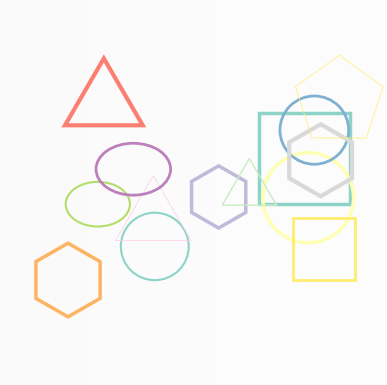[{"shape": "circle", "thickness": 1.5, "radius": 0.44, "center": [0.399, 0.36]}, {"shape": "square", "thickness": 2.5, "radius": 0.59, "center": [0.787, 0.589]}, {"shape": "circle", "thickness": 2.5, "radius": 0.58, "center": [0.795, 0.486]}, {"shape": "hexagon", "thickness": 2.5, "radius": 0.4, "center": [0.564, 0.488]}, {"shape": "triangle", "thickness": 3, "radius": 0.58, "center": [0.268, 0.732]}, {"shape": "circle", "thickness": 2, "radius": 0.44, "center": [0.811, 0.662]}, {"shape": "hexagon", "thickness": 2.5, "radius": 0.48, "center": [0.176, 0.273]}, {"shape": "oval", "thickness": 1.5, "radius": 0.41, "center": [0.252, 0.47]}, {"shape": "triangle", "thickness": 0.5, "radius": 0.56, "center": [0.396, 0.431]}, {"shape": "hexagon", "thickness": 3, "radius": 0.47, "center": [0.827, 0.584]}, {"shape": "oval", "thickness": 2, "radius": 0.48, "center": [0.344, 0.561]}, {"shape": "triangle", "thickness": 1, "radius": 0.4, "center": [0.644, 0.508]}, {"shape": "square", "thickness": 2, "radius": 0.4, "center": [0.837, 0.354]}, {"shape": "pentagon", "thickness": 0.5, "radius": 0.59, "center": [0.876, 0.738]}]